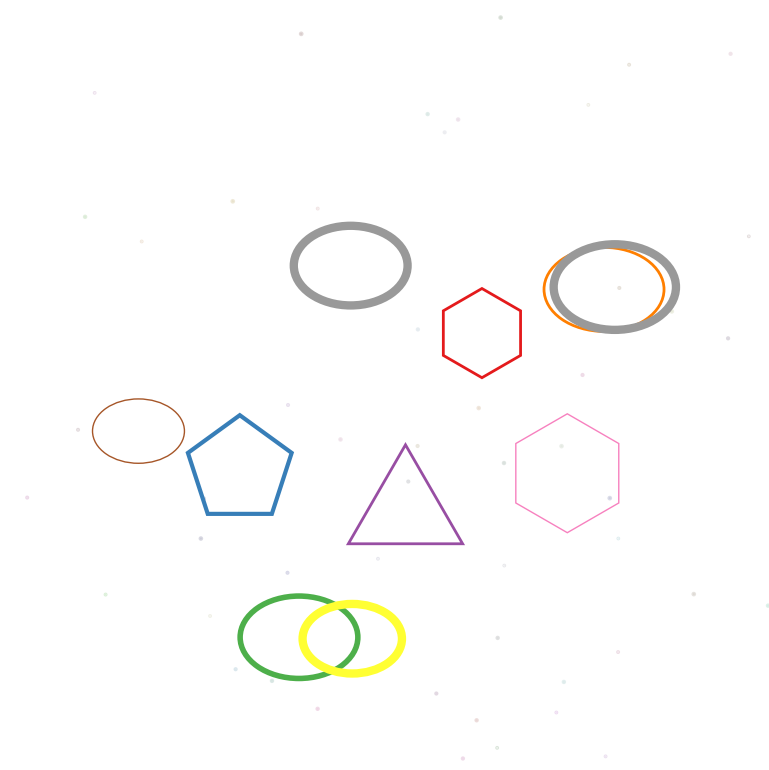[{"shape": "hexagon", "thickness": 1, "radius": 0.29, "center": [0.626, 0.567]}, {"shape": "pentagon", "thickness": 1.5, "radius": 0.35, "center": [0.311, 0.39]}, {"shape": "oval", "thickness": 2, "radius": 0.38, "center": [0.388, 0.172]}, {"shape": "triangle", "thickness": 1, "radius": 0.43, "center": [0.527, 0.337]}, {"shape": "oval", "thickness": 1, "radius": 0.39, "center": [0.784, 0.624]}, {"shape": "oval", "thickness": 3, "radius": 0.32, "center": [0.457, 0.17]}, {"shape": "oval", "thickness": 0.5, "radius": 0.3, "center": [0.18, 0.44]}, {"shape": "hexagon", "thickness": 0.5, "radius": 0.39, "center": [0.737, 0.385]}, {"shape": "oval", "thickness": 3, "radius": 0.4, "center": [0.798, 0.627]}, {"shape": "oval", "thickness": 3, "radius": 0.37, "center": [0.455, 0.655]}]